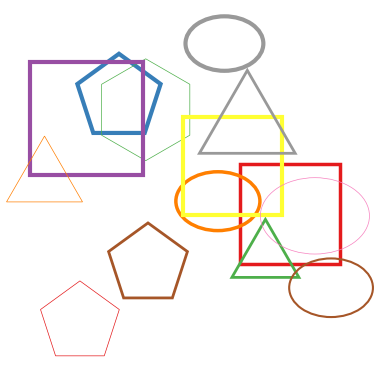[{"shape": "pentagon", "thickness": 0.5, "radius": 0.54, "center": [0.208, 0.163]}, {"shape": "square", "thickness": 2.5, "radius": 0.65, "center": [0.753, 0.444]}, {"shape": "pentagon", "thickness": 3, "radius": 0.57, "center": [0.309, 0.747]}, {"shape": "triangle", "thickness": 2, "radius": 0.5, "center": [0.689, 0.33]}, {"shape": "hexagon", "thickness": 0.5, "radius": 0.66, "center": [0.378, 0.715]}, {"shape": "square", "thickness": 3, "radius": 0.73, "center": [0.224, 0.692]}, {"shape": "oval", "thickness": 2.5, "radius": 0.55, "center": [0.566, 0.477]}, {"shape": "triangle", "thickness": 0.5, "radius": 0.57, "center": [0.116, 0.533]}, {"shape": "square", "thickness": 3, "radius": 0.64, "center": [0.603, 0.569]}, {"shape": "pentagon", "thickness": 2, "radius": 0.54, "center": [0.384, 0.313]}, {"shape": "oval", "thickness": 1.5, "radius": 0.54, "center": [0.86, 0.253]}, {"shape": "oval", "thickness": 0.5, "radius": 0.71, "center": [0.818, 0.439]}, {"shape": "oval", "thickness": 3, "radius": 0.51, "center": [0.583, 0.887]}, {"shape": "triangle", "thickness": 2, "radius": 0.72, "center": [0.642, 0.674]}]